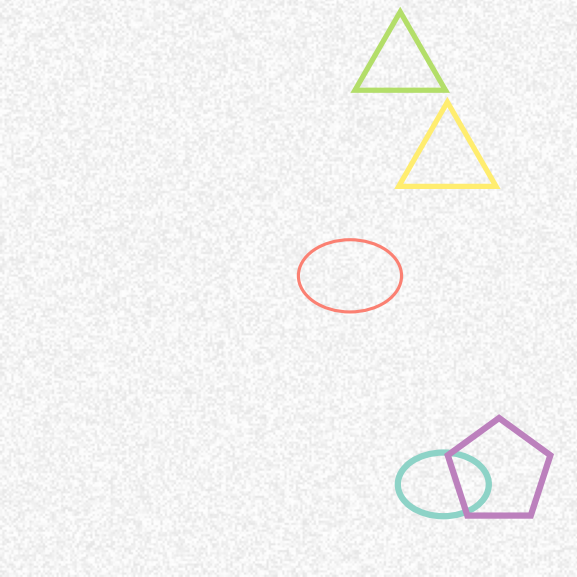[{"shape": "oval", "thickness": 3, "radius": 0.39, "center": [0.768, 0.16]}, {"shape": "oval", "thickness": 1.5, "radius": 0.45, "center": [0.606, 0.521]}, {"shape": "triangle", "thickness": 2.5, "radius": 0.45, "center": [0.693, 0.888]}, {"shape": "pentagon", "thickness": 3, "radius": 0.47, "center": [0.864, 0.182]}, {"shape": "triangle", "thickness": 2.5, "radius": 0.49, "center": [0.775, 0.725]}]